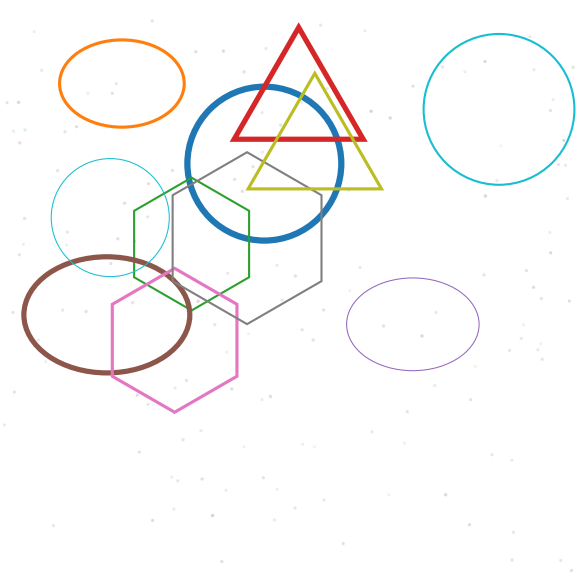[{"shape": "circle", "thickness": 3, "radius": 0.67, "center": [0.458, 0.716]}, {"shape": "oval", "thickness": 1.5, "radius": 0.54, "center": [0.211, 0.854]}, {"shape": "hexagon", "thickness": 1, "radius": 0.57, "center": [0.332, 0.577]}, {"shape": "triangle", "thickness": 2.5, "radius": 0.65, "center": [0.517, 0.823]}, {"shape": "oval", "thickness": 0.5, "radius": 0.57, "center": [0.715, 0.438]}, {"shape": "oval", "thickness": 2.5, "radius": 0.72, "center": [0.185, 0.454]}, {"shape": "hexagon", "thickness": 1.5, "radius": 0.62, "center": [0.302, 0.41]}, {"shape": "hexagon", "thickness": 1, "radius": 0.74, "center": [0.428, 0.587]}, {"shape": "triangle", "thickness": 1.5, "radius": 0.67, "center": [0.545, 0.739]}, {"shape": "circle", "thickness": 1, "radius": 0.65, "center": [0.864, 0.81]}, {"shape": "circle", "thickness": 0.5, "radius": 0.51, "center": [0.191, 0.622]}]